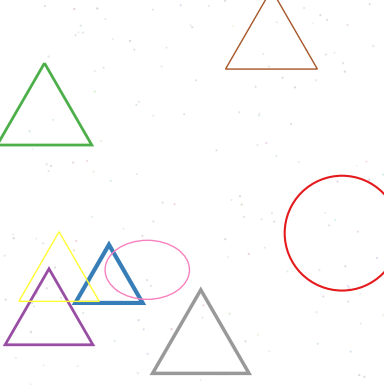[{"shape": "circle", "thickness": 1.5, "radius": 0.75, "center": [0.889, 0.394]}, {"shape": "triangle", "thickness": 3, "radius": 0.5, "center": [0.283, 0.264]}, {"shape": "triangle", "thickness": 2, "radius": 0.71, "center": [0.116, 0.694]}, {"shape": "triangle", "thickness": 2, "radius": 0.66, "center": [0.127, 0.17]}, {"shape": "triangle", "thickness": 1, "radius": 0.6, "center": [0.153, 0.278]}, {"shape": "triangle", "thickness": 1, "radius": 0.69, "center": [0.705, 0.889]}, {"shape": "oval", "thickness": 1, "radius": 0.55, "center": [0.382, 0.299]}, {"shape": "triangle", "thickness": 2.5, "radius": 0.72, "center": [0.522, 0.102]}]